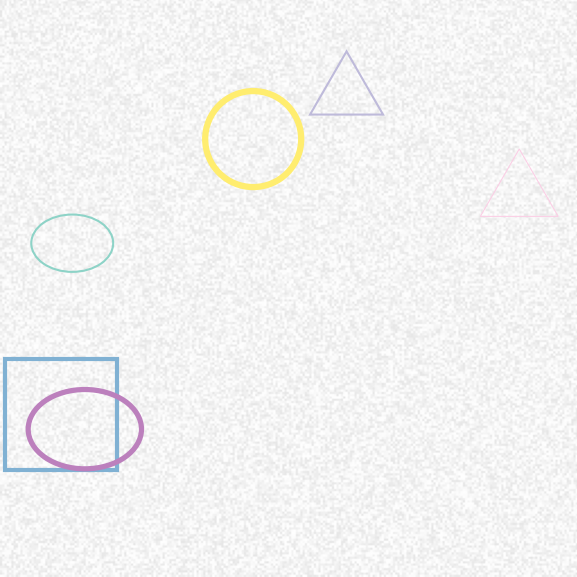[{"shape": "oval", "thickness": 1, "radius": 0.35, "center": [0.125, 0.578]}, {"shape": "triangle", "thickness": 1, "radius": 0.36, "center": [0.6, 0.837]}, {"shape": "square", "thickness": 2, "radius": 0.48, "center": [0.106, 0.281]}, {"shape": "triangle", "thickness": 0.5, "radius": 0.39, "center": [0.899, 0.663]}, {"shape": "oval", "thickness": 2.5, "radius": 0.49, "center": [0.147, 0.256]}, {"shape": "circle", "thickness": 3, "radius": 0.42, "center": [0.438, 0.758]}]